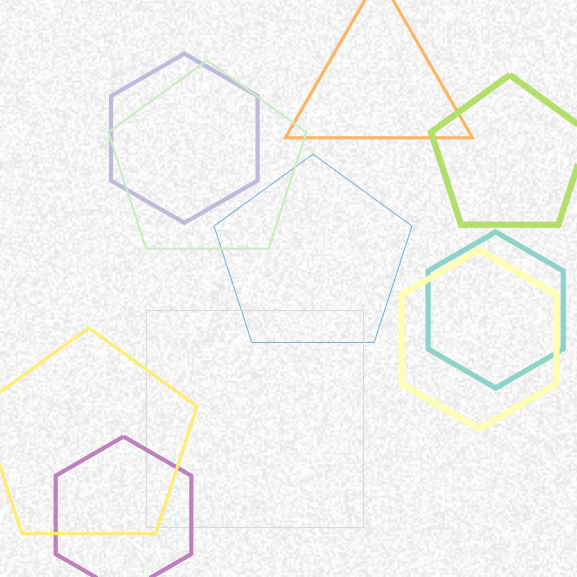[{"shape": "hexagon", "thickness": 2.5, "radius": 0.68, "center": [0.858, 0.462]}, {"shape": "hexagon", "thickness": 3, "radius": 0.77, "center": [0.829, 0.412]}, {"shape": "hexagon", "thickness": 2, "radius": 0.73, "center": [0.319, 0.76]}, {"shape": "pentagon", "thickness": 0.5, "radius": 0.9, "center": [0.542, 0.552]}, {"shape": "triangle", "thickness": 1.5, "radius": 0.94, "center": [0.656, 0.854]}, {"shape": "pentagon", "thickness": 3, "radius": 0.72, "center": [0.883, 0.726]}, {"shape": "square", "thickness": 0.5, "radius": 0.94, "center": [0.44, 0.275]}, {"shape": "hexagon", "thickness": 2, "radius": 0.68, "center": [0.214, 0.108]}, {"shape": "pentagon", "thickness": 1, "radius": 0.9, "center": [0.359, 0.714]}, {"shape": "pentagon", "thickness": 1.5, "radius": 0.99, "center": [0.154, 0.235]}]